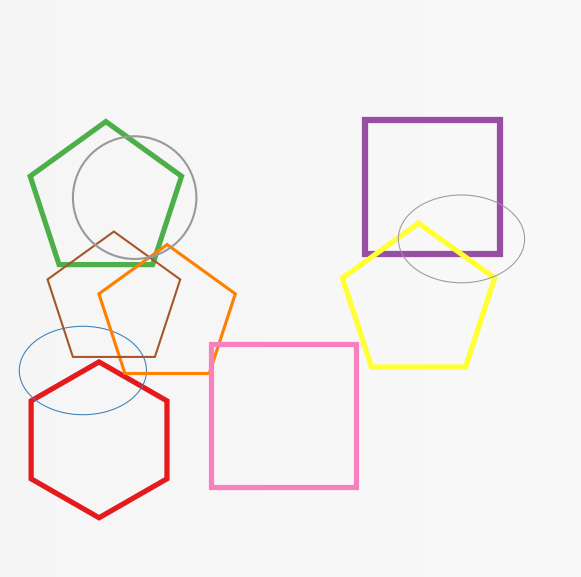[{"shape": "hexagon", "thickness": 2.5, "radius": 0.67, "center": [0.17, 0.238]}, {"shape": "oval", "thickness": 0.5, "radius": 0.55, "center": [0.143, 0.358]}, {"shape": "pentagon", "thickness": 2.5, "radius": 0.68, "center": [0.182, 0.652]}, {"shape": "square", "thickness": 3, "radius": 0.58, "center": [0.744, 0.675]}, {"shape": "pentagon", "thickness": 1.5, "radius": 0.62, "center": [0.288, 0.452]}, {"shape": "pentagon", "thickness": 2.5, "radius": 0.69, "center": [0.72, 0.475]}, {"shape": "pentagon", "thickness": 1, "radius": 0.6, "center": [0.196, 0.478]}, {"shape": "square", "thickness": 2.5, "radius": 0.62, "center": [0.488, 0.279]}, {"shape": "oval", "thickness": 0.5, "radius": 0.54, "center": [0.794, 0.585]}, {"shape": "circle", "thickness": 1, "radius": 0.53, "center": [0.232, 0.657]}]